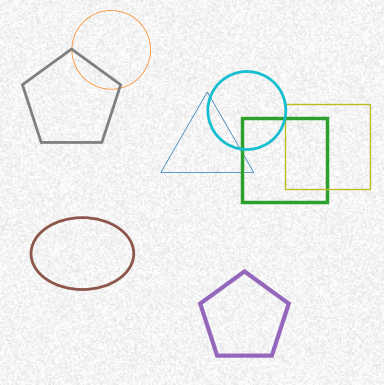[{"shape": "triangle", "thickness": 0.5, "radius": 0.7, "center": [0.538, 0.622]}, {"shape": "circle", "thickness": 0.5, "radius": 0.51, "center": [0.289, 0.871]}, {"shape": "square", "thickness": 2.5, "radius": 0.55, "center": [0.739, 0.584]}, {"shape": "pentagon", "thickness": 3, "radius": 0.6, "center": [0.635, 0.174]}, {"shape": "oval", "thickness": 2, "radius": 0.67, "center": [0.214, 0.341]}, {"shape": "pentagon", "thickness": 2, "radius": 0.67, "center": [0.186, 0.738]}, {"shape": "square", "thickness": 1, "radius": 0.55, "center": [0.851, 0.619]}, {"shape": "circle", "thickness": 2, "radius": 0.51, "center": [0.641, 0.713]}]